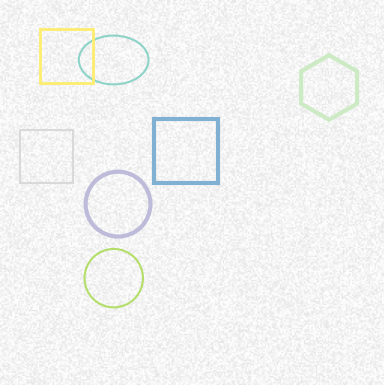[{"shape": "oval", "thickness": 1.5, "radius": 0.45, "center": [0.295, 0.844]}, {"shape": "circle", "thickness": 3, "radius": 0.42, "center": [0.307, 0.47]}, {"shape": "square", "thickness": 3, "radius": 0.41, "center": [0.483, 0.607]}, {"shape": "circle", "thickness": 1.5, "radius": 0.38, "center": [0.295, 0.278]}, {"shape": "square", "thickness": 1.5, "radius": 0.34, "center": [0.122, 0.593]}, {"shape": "hexagon", "thickness": 3, "radius": 0.42, "center": [0.855, 0.773]}, {"shape": "square", "thickness": 2, "radius": 0.35, "center": [0.173, 0.854]}]